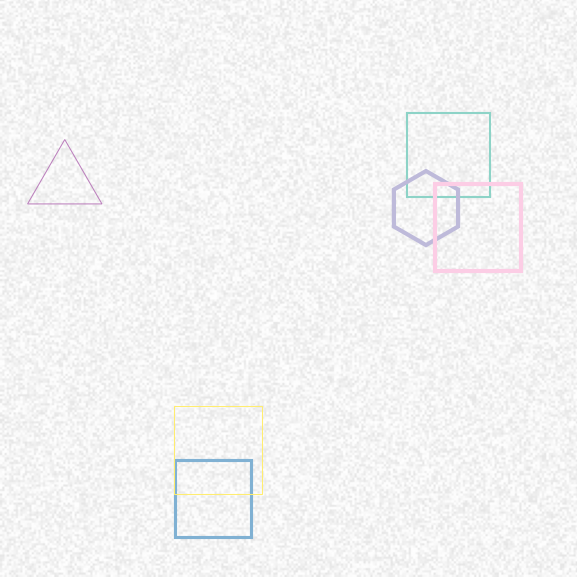[{"shape": "square", "thickness": 1, "radius": 0.36, "center": [0.776, 0.73]}, {"shape": "hexagon", "thickness": 2, "radius": 0.32, "center": [0.738, 0.639]}, {"shape": "square", "thickness": 1.5, "radius": 0.33, "center": [0.368, 0.136]}, {"shape": "square", "thickness": 2, "radius": 0.37, "center": [0.827, 0.605]}, {"shape": "triangle", "thickness": 0.5, "radius": 0.37, "center": [0.112, 0.683]}, {"shape": "square", "thickness": 0.5, "radius": 0.38, "center": [0.377, 0.219]}]